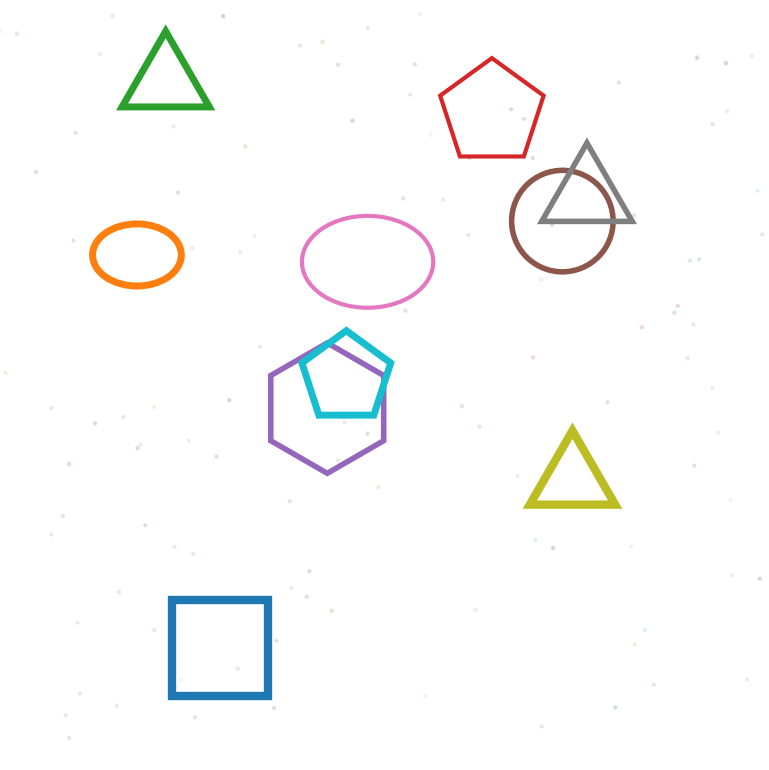[{"shape": "square", "thickness": 3, "radius": 0.31, "center": [0.286, 0.159]}, {"shape": "oval", "thickness": 2.5, "radius": 0.29, "center": [0.178, 0.669]}, {"shape": "triangle", "thickness": 2.5, "radius": 0.33, "center": [0.215, 0.894]}, {"shape": "pentagon", "thickness": 1.5, "radius": 0.35, "center": [0.639, 0.854]}, {"shape": "hexagon", "thickness": 2, "radius": 0.42, "center": [0.425, 0.47]}, {"shape": "circle", "thickness": 2, "radius": 0.33, "center": [0.73, 0.713]}, {"shape": "oval", "thickness": 1.5, "radius": 0.43, "center": [0.477, 0.66]}, {"shape": "triangle", "thickness": 2, "radius": 0.34, "center": [0.762, 0.746]}, {"shape": "triangle", "thickness": 3, "radius": 0.32, "center": [0.743, 0.377]}, {"shape": "pentagon", "thickness": 2.5, "radius": 0.3, "center": [0.45, 0.51]}]